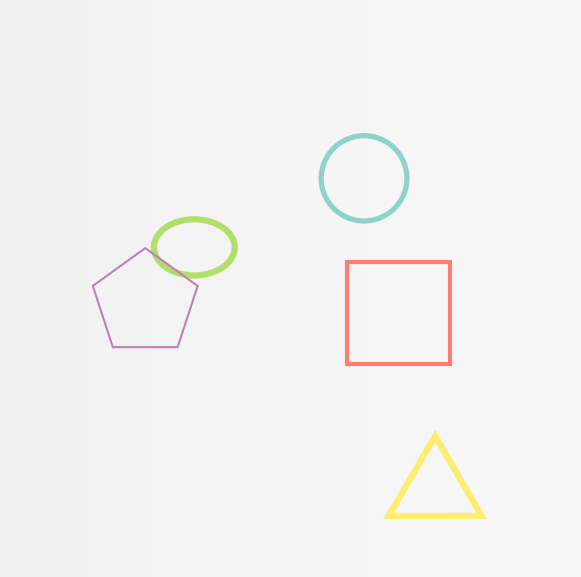[{"shape": "circle", "thickness": 2.5, "radius": 0.37, "center": [0.626, 0.69]}, {"shape": "square", "thickness": 2, "radius": 0.44, "center": [0.685, 0.457]}, {"shape": "oval", "thickness": 3, "radius": 0.35, "center": [0.334, 0.571]}, {"shape": "pentagon", "thickness": 1, "radius": 0.47, "center": [0.25, 0.475]}, {"shape": "triangle", "thickness": 3, "radius": 0.46, "center": [0.749, 0.152]}]